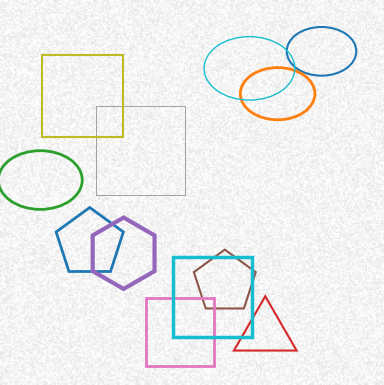[{"shape": "oval", "thickness": 1.5, "radius": 0.45, "center": [0.835, 0.867]}, {"shape": "pentagon", "thickness": 2, "radius": 0.46, "center": [0.233, 0.369]}, {"shape": "oval", "thickness": 2, "radius": 0.48, "center": [0.721, 0.757]}, {"shape": "oval", "thickness": 2, "radius": 0.54, "center": [0.105, 0.532]}, {"shape": "triangle", "thickness": 1.5, "radius": 0.47, "center": [0.689, 0.137]}, {"shape": "hexagon", "thickness": 3, "radius": 0.46, "center": [0.321, 0.342]}, {"shape": "pentagon", "thickness": 1.5, "radius": 0.42, "center": [0.584, 0.267]}, {"shape": "square", "thickness": 2, "radius": 0.44, "center": [0.468, 0.138]}, {"shape": "square", "thickness": 0.5, "radius": 0.58, "center": [0.364, 0.608]}, {"shape": "square", "thickness": 1.5, "radius": 0.53, "center": [0.214, 0.75]}, {"shape": "oval", "thickness": 1, "radius": 0.59, "center": [0.648, 0.822]}, {"shape": "square", "thickness": 2.5, "radius": 0.52, "center": [0.552, 0.229]}]